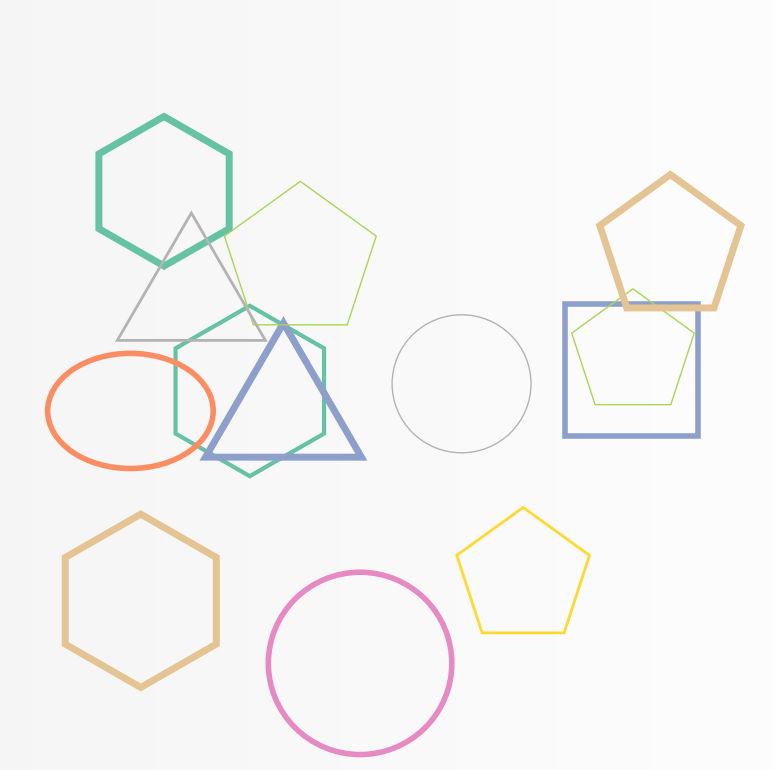[{"shape": "hexagon", "thickness": 2.5, "radius": 0.49, "center": [0.212, 0.752]}, {"shape": "hexagon", "thickness": 1.5, "radius": 0.55, "center": [0.322, 0.492]}, {"shape": "oval", "thickness": 2, "radius": 0.53, "center": [0.168, 0.466]}, {"shape": "square", "thickness": 2, "radius": 0.43, "center": [0.815, 0.519]}, {"shape": "triangle", "thickness": 2.5, "radius": 0.58, "center": [0.366, 0.464]}, {"shape": "circle", "thickness": 2, "radius": 0.59, "center": [0.465, 0.138]}, {"shape": "pentagon", "thickness": 0.5, "radius": 0.51, "center": [0.387, 0.661]}, {"shape": "pentagon", "thickness": 0.5, "radius": 0.42, "center": [0.817, 0.542]}, {"shape": "pentagon", "thickness": 1, "radius": 0.45, "center": [0.675, 0.251]}, {"shape": "pentagon", "thickness": 2.5, "radius": 0.48, "center": [0.865, 0.677]}, {"shape": "hexagon", "thickness": 2.5, "radius": 0.56, "center": [0.182, 0.22]}, {"shape": "triangle", "thickness": 1, "radius": 0.55, "center": [0.247, 0.613]}, {"shape": "circle", "thickness": 0.5, "radius": 0.45, "center": [0.596, 0.502]}]